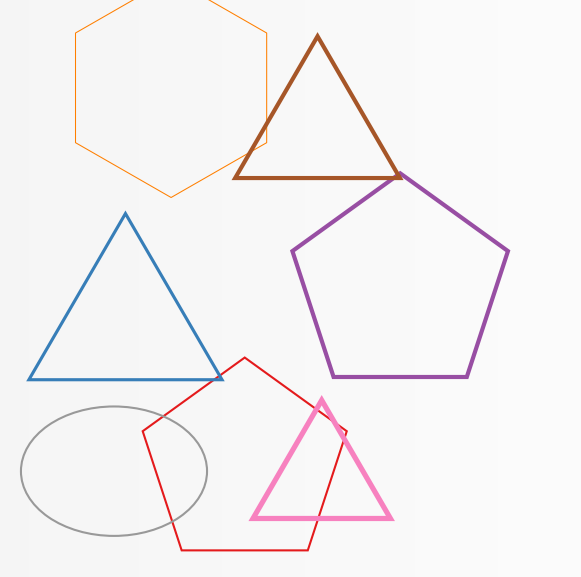[{"shape": "pentagon", "thickness": 1, "radius": 0.92, "center": [0.421, 0.195]}, {"shape": "triangle", "thickness": 1.5, "radius": 0.96, "center": [0.216, 0.437]}, {"shape": "pentagon", "thickness": 2, "radius": 0.97, "center": [0.688, 0.504]}, {"shape": "hexagon", "thickness": 0.5, "radius": 0.95, "center": [0.294, 0.847]}, {"shape": "triangle", "thickness": 2, "radius": 0.82, "center": [0.546, 0.773]}, {"shape": "triangle", "thickness": 2.5, "radius": 0.68, "center": [0.553, 0.17]}, {"shape": "oval", "thickness": 1, "radius": 0.8, "center": [0.196, 0.183]}]